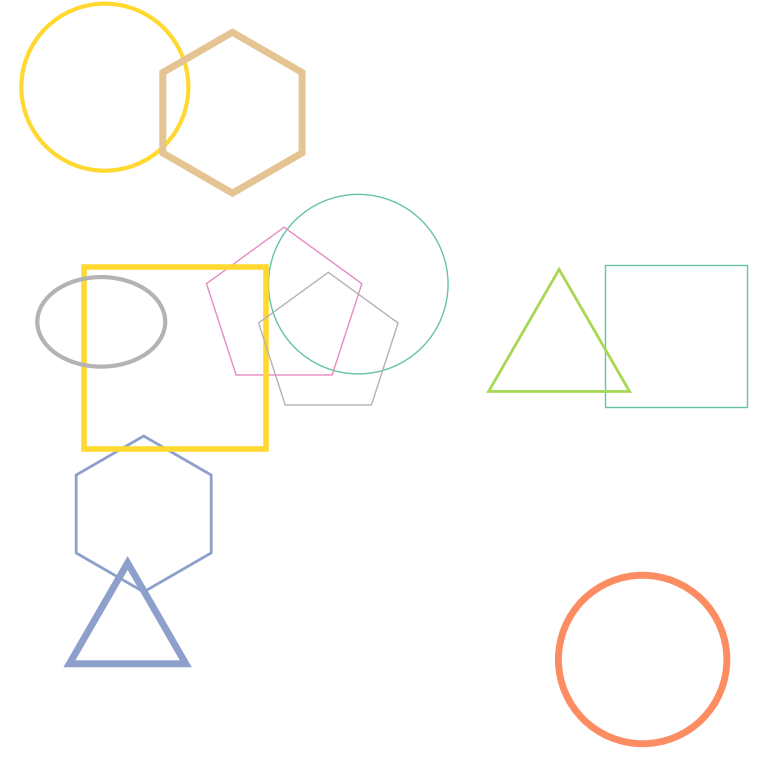[{"shape": "square", "thickness": 0.5, "radius": 0.46, "center": [0.878, 0.564]}, {"shape": "circle", "thickness": 0.5, "radius": 0.58, "center": [0.465, 0.631]}, {"shape": "circle", "thickness": 2.5, "radius": 0.55, "center": [0.835, 0.144]}, {"shape": "triangle", "thickness": 2.5, "radius": 0.44, "center": [0.166, 0.182]}, {"shape": "hexagon", "thickness": 1, "radius": 0.51, "center": [0.187, 0.333]}, {"shape": "pentagon", "thickness": 0.5, "radius": 0.53, "center": [0.369, 0.599]}, {"shape": "triangle", "thickness": 1, "radius": 0.53, "center": [0.726, 0.544]}, {"shape": "square", "thickness": 2, "radius": 0.59, "center": [0.227, 0.536]}, {"shape": "circle", "thickness": 1.5, "radius": 0.54, "center": [0.136, 0.887]}, {"shape": "hexagon", "thickness": 2.5, "radius": 0.52, "center": [0.302, 0.854]}, {"shape": "pentagon", "thickness": 0.5, "radius": 0.48, "center": [0.426, 0.551]}, {"shape": "oval", "thickness": 1.5, "radius": 0.42, "center": [0.132, 0.582]}]